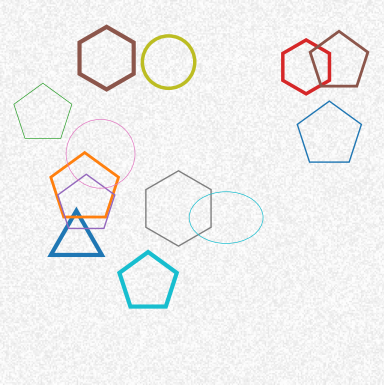[{"shape": "pentagon", "thickness": 1, "radius": 0.44, "center": [0.855, 0.65]}, {"shape": "triangle", "thickness": 3, "radius": 0.38, "center": [0.198, 0.376]}, {"shape": "pentagon", "thickness": 2, "radius": 0.46, "center": [0.22, 0.511]}, {"shape": "pentagon", "thickness": 0.5, "radius": 0.4, "center": [0.111, 0.705]}, {"shape": "hexagon", "thickness": 2.5, "radius": 0.35, "center": [0.795, 0.826]}, {"shape": "pentagon", "thickness": 1, "radius": 0.39, "center": [0.224, 0.47]}, {"shape": "hexagon", "thickness": 3, "radius": 0.41, "center": [0.277, 0.849]}, {"shape": "pentagon", "thickness": 2, "radius": 0.39, "center": [0.881, 0.84]}, {"shape": "circle", "thickness": 0.5, "radius": 0.45, "center": [0.261, 0.601]}, {"shape": "hexagon", "thickness": 1, "radius": 0.49, "center": [0.464, 0.459]}, {"shape": "circle", "thickness": 2.5, "radius": 0.34, "center": [0.438, 0.839]}, {"shape": "pentagon", "thickness": 3, "radius": 0.39, "center": [0.385, 0.267]}, {"shape": "oval", "thickness": 0.5, "radius": 0.48, "center": [0.587, 0.435]}]